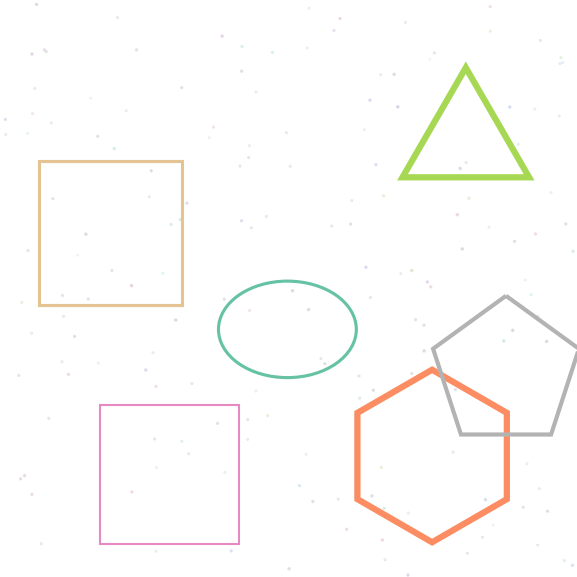[{"shape": "oval", "thickness": 1.5, "radius": 0.6, "center": [0.498, 0.429]}, {"shape": "hexagon", "thickness": 3, "radius": 0.75, "center": [0.748, 0.21]}, {"shape": "square", "thickness": 1, "radius": 0.6, "center": [0.294, 0.178]}, {"shape": "triangle", "thickness": 3, "radius": 0.63, "center": [0.807, 0.755]}, {"shape": "square", "thickness": 1.5, "radius": 0.62, "center": [0.191, 0.596]}, {"shape": "pentagon", "thickness": 2, "radius": 0.66, "center": [0.876, 0.354]}]